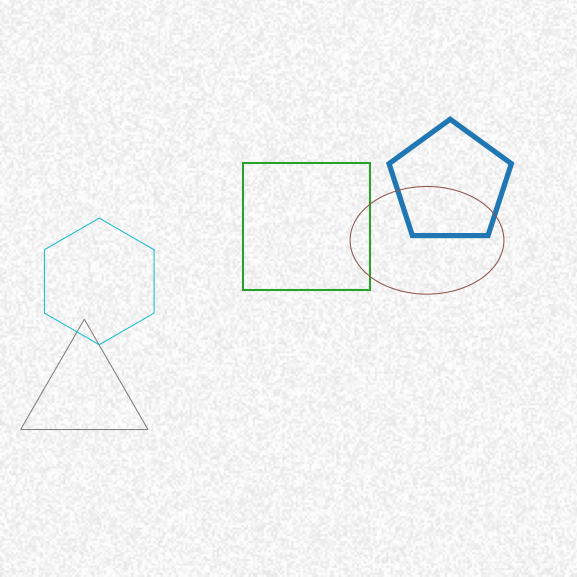[{"shape": "pentagon", "thickness": 2.5, "radius": 0.56, "center": [0.78, 0.681]}, {"shape": "square", "thickness": 1, "radius": 0.55, "center": [0.531, 0.608]}, {"shape": "oval", "thickness": 0.5, "radius": 0.67, "center": [0.739, 0.583]}, {"shape": "triangle", "thickness": 0.5, "radius": 0.64, "center": [0.146, 0.319]}, {"shape": "hexagon", "thickness": 0.5, "radius": 0.55, "center": [0.172, 0.512]}]